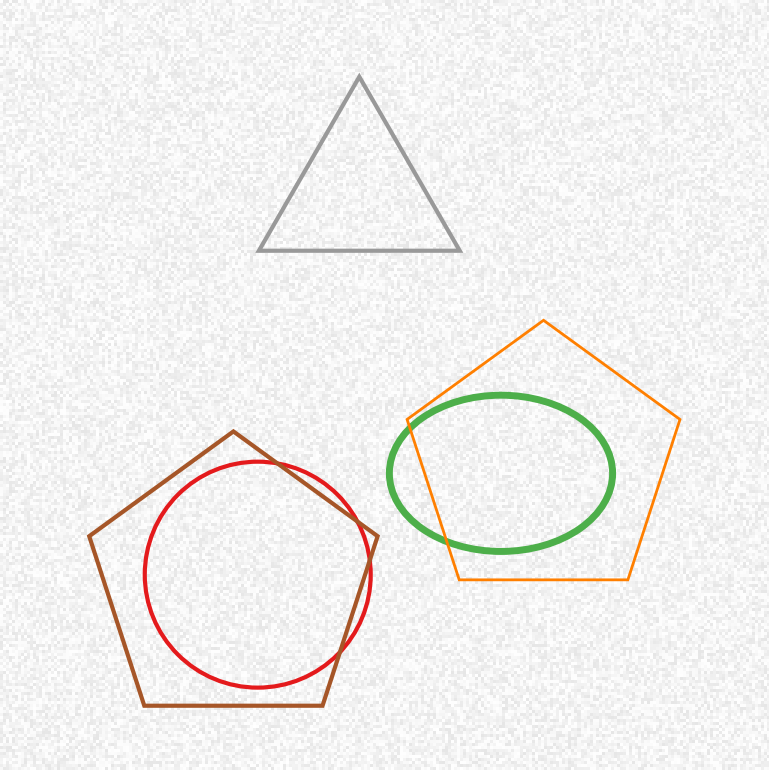[{"shape": "circle", "thickness": 1.5, "radius": 0.73, "center": [0.335, 0.254]}, {"shape": "oval", "thickness": 2.5, "radius": 0.72, "center": [0.651, 0.385]}, {"shape": "pentagon", "thickness": 1, "radius": 0.93, "center": [0.706, 0.398]}, {"shape": "pentagon", "thickness": 1.5, "radius": 0.98, "center": [0.303, 0.243]}, {"shape": "triangle", "thickness": 1.5, "radius": 0.75, "center": [0.467, 0.75]}]